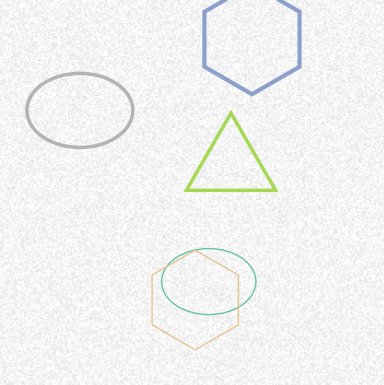[{"shape": "oval", "thickness": 1, "radius": 0.61, "center": [0.542, 0.269]}, {"shape": "hexagon", "thickness": 3, "radius": 0.71, "center": [0.655, 0.898]}, {"shape": "triangle", "thickness": 2.5, "radius": 0.67, "center": [0.6, 0.572]}, {"shape": "hexagon", "thickness": 1, "radius": 0.65, "center": [0.507, 0.221]}, {"shape": "oval", "thickness": 2.5, "radius": 0.69, "center": [0.207, 0.713]}]